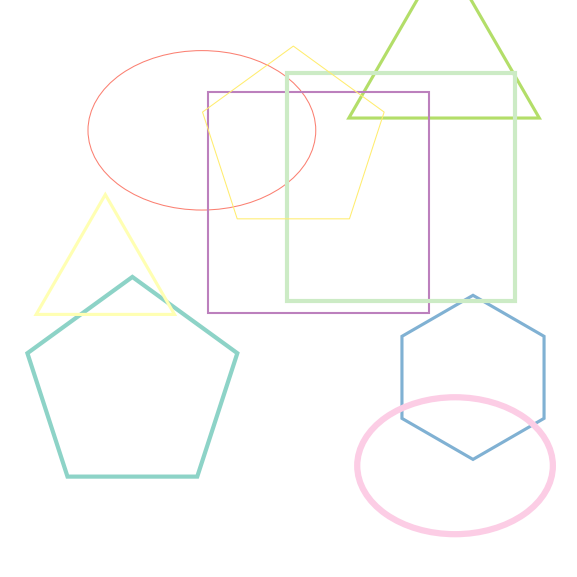[{"shape": "pentagon", "thickness": 2, "radius": 0.96, "center": [0.229, 0.328]}, {"shape": "triangle", "thickness": 1.5, "radius": 0.69, "center": [0.182, 0.524]}, {"shape": "oval", "thickness": 0.5, "radius": 0.99, "center": [0.35, 0.773]}, {"shape": "hexagon", "thickness": 1.5, "radius": 0.71, "center": [0.819, 0.346]}, {"shape": "triangle", "thickness": 1.5, "radius": 0.95, "center": [0.769, 0.89]}, {"shape": "oval", "thickness": 3, "radius": 0.85, "center": [0.788, 0.193]}, {"shape": "square", "thickness": 1, "radius": 0.96, "center": [0.552, 0.648]}, {"shape": "square", "thickness": 2, "radius": 0.99, "center": [0.694, 0.676]}, {"shape": "pentagon", "thickness": 0.5, "radius": 0.83, "center": [0.508, 0.754]}]